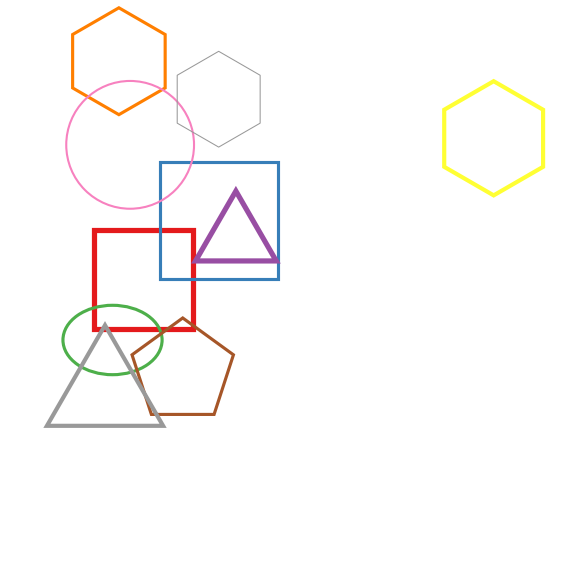[{"shape": "square", "thickness": 2.5, "radius": 0.43, "center": [0.248, 0.516]}, {"shape": "square", "thickness": 1.5, "radius": 0.51, "center": [0.38, 0.617]}, {"shape": "oval", "thickness": 1.5, "radius": 0.43, "center": [0.195, 0.41]}, {"shape": "triangle", "thickness": 2.5, "radius": 0.4, "center": [0.408, 0.588]}, {"shape": "hexagon", "thickness": 1.5, "radius": 0.46, "center": [0.206, 0.893]}, {"shape": "hexagon", "thickness": 2, "radius": 0.49, "center": [0.855, 0.76]}, {"shape": "pentagon", "thickness": 1.5, "radius": 0.46, "center": [0.316, 0.356]}, {"shape": "circle", "thickness": 1, "radius": 0.55, "center": [0.225, 0.748]}, {"shape": "triangle", "thickness": 2, "radius": 0.58, "center": [0.182, 0.32]}, {"shape": "hexagon", "thickness": 0.5, "radius": 0.41, "center": [0.379, 0.827]}]